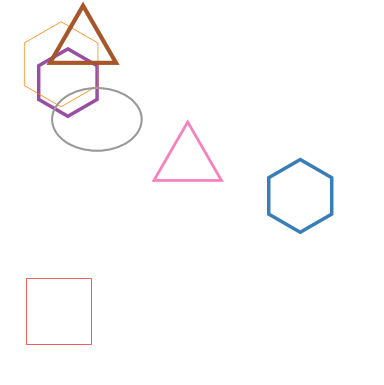[{"shape": "square", "thickness": 0.5, "radius": 0.43, "center": [0.152, 0.193]}, {"shape": "hexagon", "thickness": 2.5, "radius": 0.47, "center": [0.78, 0.491]}, {"shape": "hexagon", "thickness": 2.5, "radius": 0.44, "center": [0.176, 0.785]}, {"shape": "hexagon", "thickness": 0.5, "radius": 0.55, "center": [0.159, 0.833]}, {"shape": "triangle", "thickness": 3, "radius": 0.49, "center": [0.216, 0.886]}, {"shape": "triangle", "thickness": 2, "radius": 0.51, "center": [0.488, 0.582]}, {"shape": "oval", "thickness": 1.5, "radius": 0.58, "center": [0.252, 0.69]}]